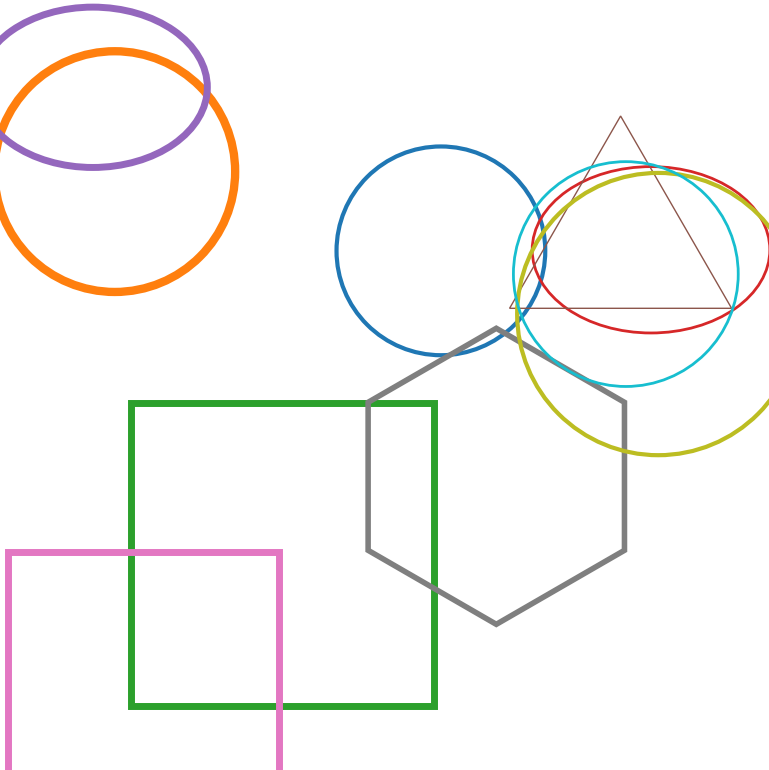[{"shape": "circle", "thickness": 1.5, "radius": 0.68, "center": [0.573, 0.674]}, {"shape": "circle", "thickness": 3, "radius": 0.78, "center": [0.149, 0.777]}, {"shape": "square", "thickness": 2.5, "radius": 0.98, "center": [0.367, 0.28]}, {"shape": "oval", "thickness": 1, "radius": 0.77, "center": [0.845, 0.676]}, {"shape": "oval", "thickness": 2.5, "radius": 0.74, "center": [0.121, 0.887]}, {"shape": "triangle", "thickness": 0.5, "radius": 0.83, "center": [0.806, 0.683]}, {"shape": "square", "thickness": 2.5, "radius": 0.88, "center": [0.186, 0.108]}, {"shape": "hexagon", "thickness": 2, "radius": 0.96, "center": [0.645, 0.381]}, {"shape": "circle", "thickness": 1.5, "radius": 0.92, "center": [0.855, 0.592]}, {"shape": "circle", "thickness": 1, "radius": 0.73, "center": [0.813, 0.644]}]